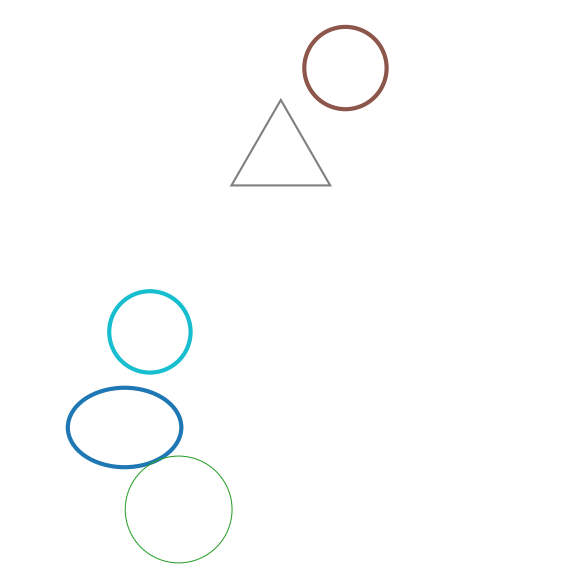[{"shape": "oval", "thickness": 2, "radius": 0.49, "center": [0.216, 0.259]}, {"shape": "circle", "thickness": 0.5, "radius": 0.46, "center": [0.309, 0.117]}, {"shape": "circle", "thickness": 2, "radius": 0.36, "center": [0.598, 0.881]}, {"shape": "triangle", "thickness": 1, "radius": 0.49, "center": [0.486, 0.727]}, {"shape": "circle", "thickness": 2, "radius": 0.35, "center": [0.26, 0.424]}]